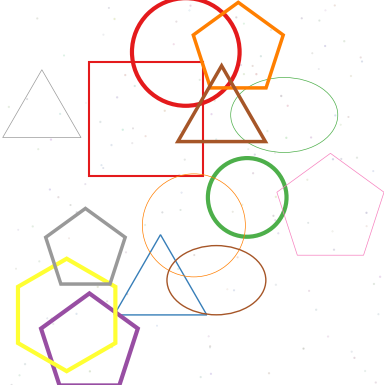[{"shape": "circle", "thickness": 3, "radius": 0.7, "center": [0.483, 0.865]}, {"shape": "square", "thickness": 1.5, "radius": 0.74, "center": [0.38, 0.691]}, {"shape": "triangle", "thickness": 1, "radius": 0.69, "center": [0.417, 0.252]}, {"shape": "circle", "thickness": 3, "radius": 0.51, "center": [0.642, 0.487]}, {"shape": "oval", "thickness": 0.5, "radius": 0.7, "center": [0.738, 0.701]}, {"shape": "pentagon", "thickness": 3, "radius": 0.66, "center": [0.232, 0.106]}, {"shape": "circle", "thickness": 0.5, "radius": 0.67, "center": [0.504, 0.415]}, {"shape": "pentagon", "thickness": 2.5, "radius": 0.61, "center": [0.619, 0.871]}, {"shape": "hexagon", "thickness": 3, "radius": 0.73, "center": [0.173, 0.182]}, {"shape": "oval", "thickness": 1, "radius": 0.64, "center": [0.562, 0.272]}, {"shape": "triangle", "thickness": 2.5, "radius": 0.66, "center": [0.576, 0.698]}, {"shape": "pentagon", "thickness": 0.5, "radius": 0.73, "center": [0.858, 0.455]}, {"shape": "pentagon", "thickness": 2.5, "radius": 0.54, "center": [0.222, 0.35]}, {"shape": "triangle", "thickness": 0.5, "radius": 0.59, "center": [0.109, 0.701]}]